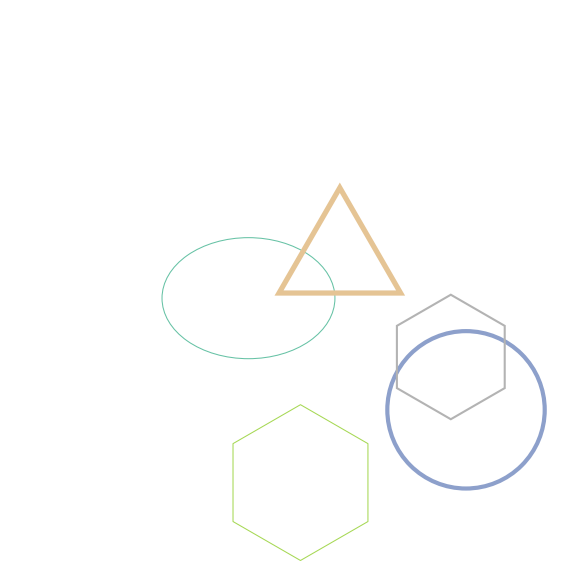[{"shape": "oval", "thickness": 0.5, "radius": 0.75, "center": [0.43, 0.483]}, {"shape": "circle", "thickness": 2, "radius": 0.68, "center": [0.807, 0.289]}, {"shape": "hexagon", "thickness": 0.5, "radius": 0.67, "center": [0.52, 0.163]}, {"shape": "triangle", "thickness": 2.5, "radius": 0.61, "center": [0.588, 0.552]}, {"shape": "hexagon", "thickness": 1, "radius": 0.54, "center": [0.781, 0.381]}]